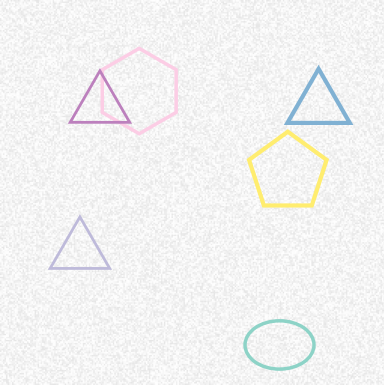[{"shape": "oval", "thickness": 2.5, "radius": 0.45, "center": [0.726, 0.104]}, {"shape": "triangle", "thickness": 2, "radius": 0.45, "center": [0.208, 0.347]}, {"shape": "triangle", "thickness": 3, "radius": 0.47, "center": [0.828, 0.728]}, {"shape": "hexagon", "thickness": 2.5, "radius": 0.55, "center": [0.362, 0.763]}, {"shape": "triangle", "thickness": 2, "radius": 0.45, "center": [0.26, 0.727]}, {"shape": "pentagon", "thickness": 3, "radius": 0.53, "center": [0.748, 0.552]}]